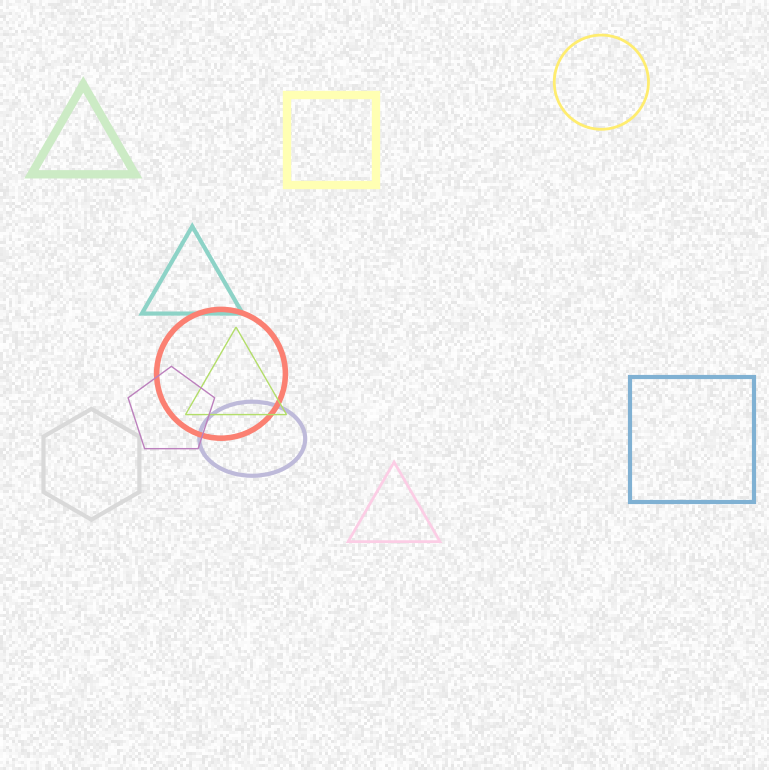[{"shape": "triangle", "thickness": 1.5, "radius": 0.38, "center": [0.25, 0.631]}, {"shape": "square", "thickness": 3, "radius": 0.29, "center": [0.431, 0.818]}, {"shape": "oval", "thickness": 1.5, "radius": 0.34, "center": [0.328, 0.43]}, {"shape": "circle", "thickness": 2, "radius": 0.42, "center": [0.287, 0.515]}, {"shape": "square", "thickness": 1.5, "radius": 0.4, "center": [0.899, 0.429]}, {"shape": "triangle", "thickness": 0.5, "radius": 0.38, "center": [0.307, 0.499]}, {"shape": "triangle", "thickness": 1, "radius": 0.34, "center": [0.512, 0.331]}, {"shape": "hexagon", "thickness": 1.5, "radius": 0.36, "center": [0.119, 0.397]}, {"shape": "pentagon", "thickness": 0.5, "radius": 0.3, "center": [0.223, 0.465]}, {"shape": "triangle", "thickness": 3, "radius": 0.39, "center": [0.108, 0.813]}, {"shape": "circle", "thickness": 1, "radius": 0.31, "center": [0.781, 0.893]}]